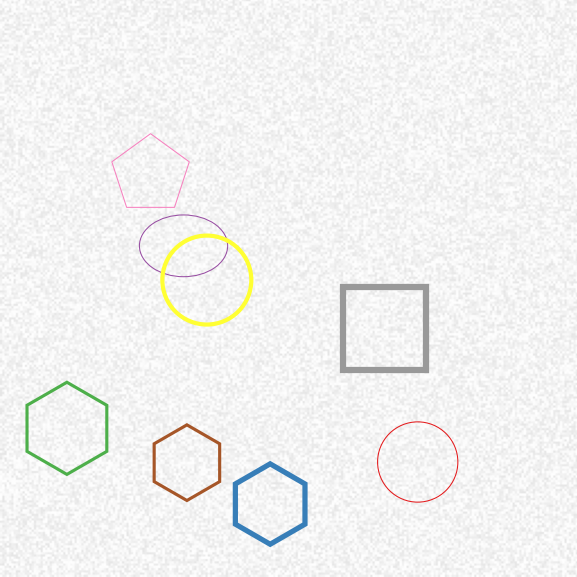[{"shape": "circle", "thickness": 0.5, "radius": 0.35, "center": [0.723, 0.199]}, {"shape": "hexagon", "thickness": 2.5, "radius": 0.35, "center": [0.468, 0.126]}, {"shape": "hexagon", "thickness": 1.5, "radius": 0.4, "center": [0.116, 0.257]}, {"shape": "oval", "thickness": 0.5, "radius": 0.38, "center": [0.318, 0.573]}, {"shape": "circle", "thickness": 2, "radius": 0.39, "center": [0.358, 0.514]}, {"shape": "hexagon", "thickness": 1.5, "radius": 0.33, "center": [0.324, 0.198]}, {"shape": "pentagon", "thickness": 0.5, "radius": 0.35, "center": [0.261, 0.697]}, {"shape": "square", "thickness": 3, "radius": 0.36, "center": [0.666, 0.43]}]